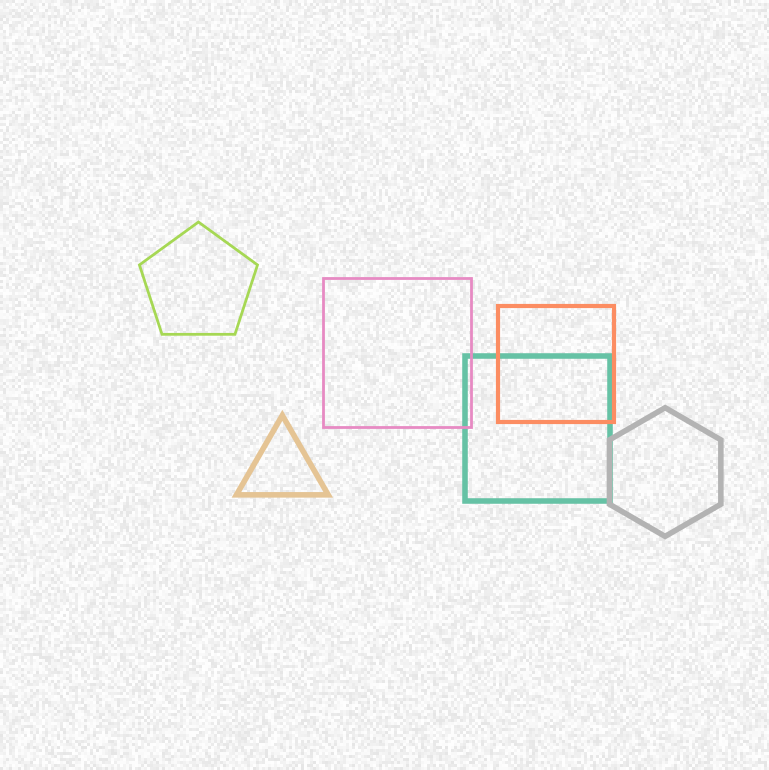[{"shape": "square", "thickness": 2, "radius": 0.47, "center": [0.698, 0.444]}, {"shape": "square", "thickness": 1.5, "radius": 0.38, "center": [0.722, 0.527]}, {"shape": "square", "thickness": 1, "radius": 0.48, "center": [0.516, 0.542]}, {"shape": "pentagon", "thickness": 1, "radius": 0.4, "center": [0.258, 0.631]}, {"shape": "triangle", "thickness": 2, "radius": 0.34, "center": [0.367, 0.392]}, {"shape": "hexagon", "thickness": 2, "radius": 0.42, "center": [0.864, 0.387]}]